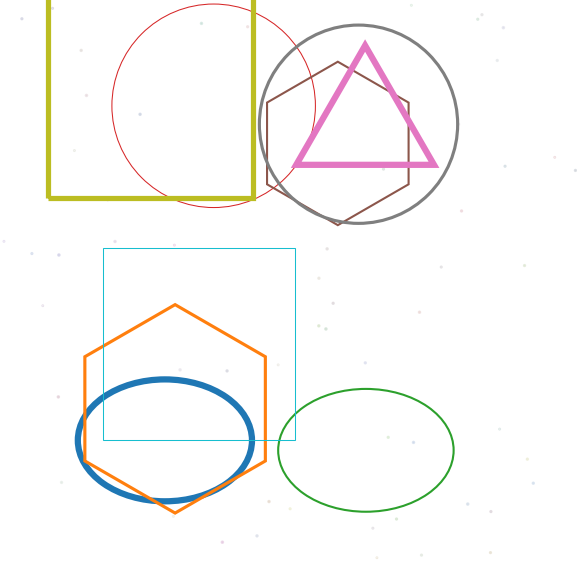[{"shape": "oval", "thickness": 3, "radius": 0.75, "center": [0.286, 0.237]}, {"shape": "hexagon", "thickness": 1.5, "radius": 0.9, "center": [0.303, 0.291]}, {"shape": "oval", "thickness": 1, "radius": 0.76, "center": [0.634, 0.219]}, {"shape": "circle", "thickness": 0.5, "radius": 0.88, "center": [0.37, 0.816]}, {"shape": "hexagon", "thickness": 1, "radius": 0.71, "center": [0.585, 0.751]}, {"shape": "triangle", "thickness": 3, "radius": 0.69, "center": [0.632, 0.783]}, {"shape": "circle", "thickness": 1.5, "radius": 0.86, "center": [0.621, 0.784]}, {"shape": "square", "thickness": 2.5, "radius": 0.89, "center": [0.26, 0.834]}, {"shape": "square", "thickness": 0.5, "radius": 0.83, "center": [0.345, 0.404]}]